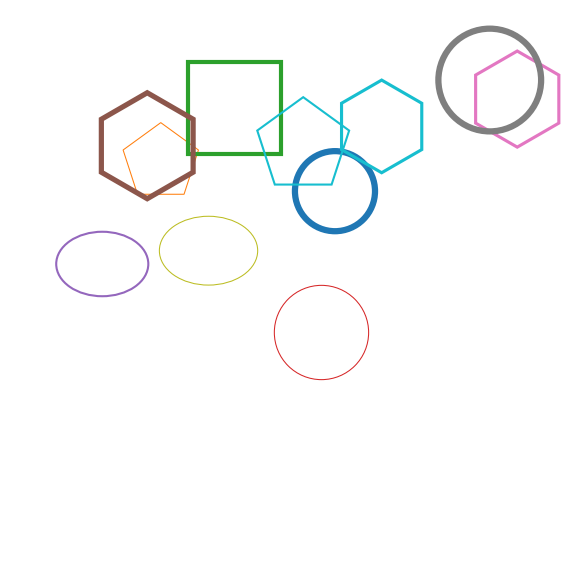[{"shape": "circle", "thickness": 3, "radius": 0.35, "center": [0.58, 0.668]}, {"shape": "pentagon", "thickness": 0.5, "radius": 0.34, "center": [0.278, 0.718]}, {"shape": "square", "thickness": 2, "radius": 0.4, "center": [0.406, 0.812]}, {"shape": "circle", "thickness": 0.5, "radius": 0.41, "center": [0.557, 0.423]}, {"shape": "oval", "thickness": 1, "radius": 0.4, "center": [0.177, 0.542]}, {"shape": "hexagon", "thickness": 2.5, "radius": 0.46, "center": [0.255, 0.747]}, {"shape": "hexagon", "thickness": 1.5, "radius": 0.42, "center": [0.896, 0.828]}, {"shape": "circle", "thickness": 3, "radius": 0.44, "center": [0.848, 0.861]}, {"shape": "oval", "thickness": 0.5, "radius": 0.43, "center": [0.361, 0.565]}, {"shape": "hexagon", "thickness": 1.5, "radius": 0.4, "center": [0.661, 0.78]}, {"shape": "pentagon", "thickness": 1, "radius": 0.42, "center": [0.525, 0.747]}]